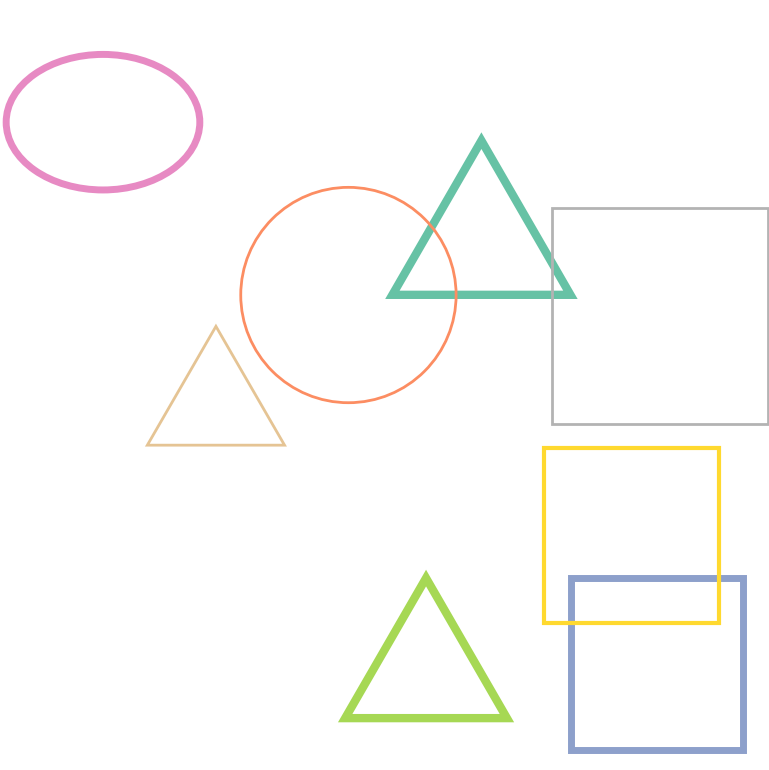[{"shape": "triangle", "thickness": 3, "radius": 0.67, "center": [0.625, 0.684]}, {"shape": "circle", "thickness": 1, "radius": 0.7, "center": [0.453, 0.617]}, {"shape": "square", "thickness": 2.5, "radius": 0.56, "center": [0.853, 0.138]}, {"shape": "oval", "thickness": 2.5, "radius": 0.63, "center": [0.134, 0.841]}, {"shape": "triangle", "thickness": 3, "radius": 0.61, "center": [0.553, 0.128]}, {"shape": "square", "thickness": 1.5, "radius": 0.57, "center": [0.82, 0.305]}, {"shape": "triangle", "thickness": 1, "radius": 0.51, "center": [0.28, 0.473]}, {"shape": "square", "thickness": 1, "radius": 0.7, "center": [0.857, 0.59]}]